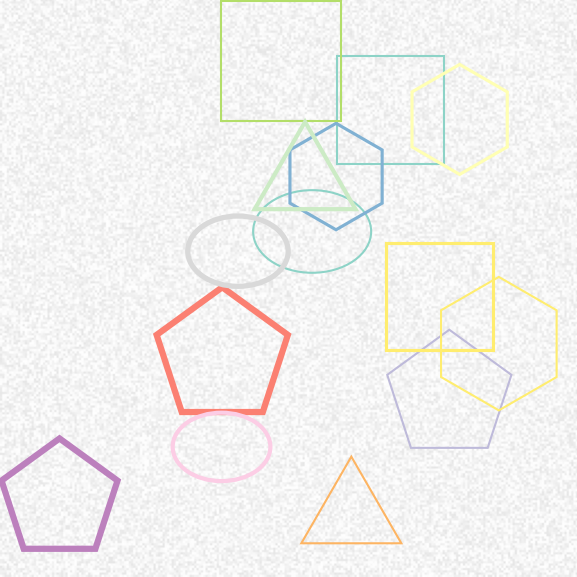[{"shape": "oval", "thickness": 1, "radius": 0.51, "center": [0.541, 0.598]}, {"shape": "square", "thickness": 1, "radius": 0.47, "center": [0.676, 0.809]}, {"shape": "hexagon", "thickness": 1.5, "radius": 0.48, "center": [0.796, 0.792]}, {"shape": "pentagon", "thickness": 1, "radius": 0.57, "center": [0.778, 0.315]}, {"shape": "pentagon", "thickness": 3, "radius": 0.6, "center": [0.385, 0.382]}, {"shape": "hexagon", "thickness": 1.5, "radius": 0.46, "center": [0.582, 0.693]}, {"shape": "triangle", "thickness": 1, "radius": 0.5, "center": [0.608, 0.108]}, {"shape": "square", "thickness": 1, "radius": 0.52, "center": [0.486, 0.894]}, {"shape": "oval", "thickness": 2, "radius": 0.42, "center": [0.384, 0.225]}, {"shape": "oval", "thickness": 2.5, "radius": 0.43, "center": [0.412, 0.564]}, {"shape": "pentagon", "thickness": 3, "radius": 0.53, "center": [0.103, 0.134]}, {"shape": "triangle", "thickness": 2, "radius": 0.5, "center": [0.528, 0.687]}, {"shape": "hexagon", "thickness": 1, "radius": 0.58, "center": [0.864, 0.404]}, {"shape": "square", "thickness": 1.5, "radius": 0.46, "center": [0.76, 0.486]}]